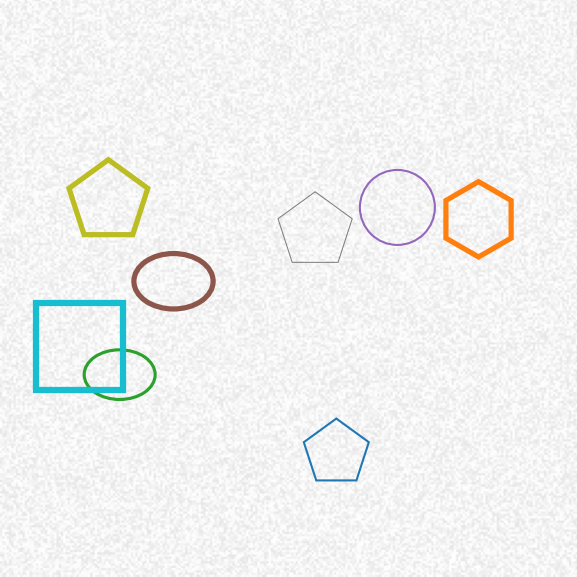[{"shape": "pentagon", "thickness": 1, "radius": 0.3, "center": [0.582, 0.215]}, {"shape": "hexagon", "thickness": 2.5, "radius": 0.33, "center": [0.829, 0.619]}, {"shape": "oval", "thickness": 1.5, "radius": 0.31, "center": [0.207, 0.35]}, {"shape": "circle", "thickness": 1, "radius": 0.32, "center": [0.688, 0.64]}, {"shape": "oval", "thickness": 2.5, "radius": 0.34, "center": [0.3, 0.512]}, {"shape": "pentagon", "thickness": 0.5, "radius": 0.34, "center": [0.546, 0.6]}, {"shape": "pentagon", "thickness": 2.5, "radius": 0.36, "center": [0.188, 0.651]}, {"shape": "square", "thickness": 3, "radius": 0.38, "center": [0.137, 0.399]}]